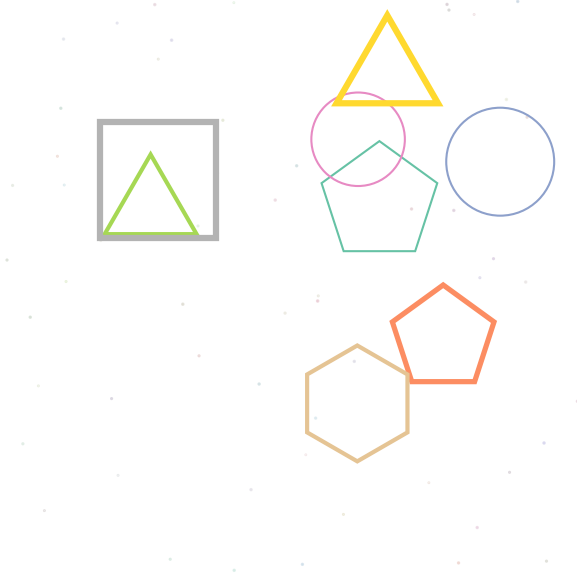[{"shape": "pentagon", "thickness": 1, "radius": 0.53, "center": [0.657, 0.649]}, {"shape": "pentagon", "thickness": 2.5, "radius": 0.46, "center": [0.767, 0.413]}, {"shape": "circle", "thickness": 1, "radius": 0.47, "center": [0.866, 0.719]}, {"shape": "circle", "thickness": 1, "radius": 0.4, "center": [0.62, 0.758]}, {"shape": "triangle", "thickness": 2, "radius": 0.46, "center": [0.261, 0.64]}, {"shape": "triangle", "thickness": 3, "radius": 0.51, "center": [0.671, 0.871]}, {"shape": "hexagon", "thickness": 2, "radius": 0.5, "center": [0.619, 0.301]}, {"shape": "square", "thickness": 3, "radius": 0.5, "center": [0.274, 0.687]}]